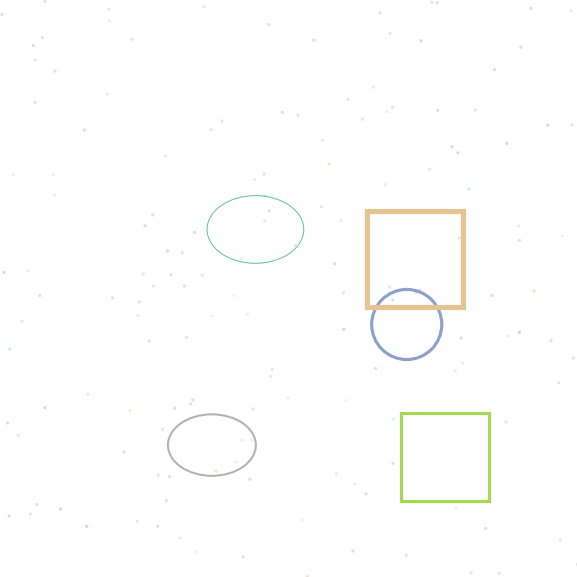[{"shape": "oval", "thickness": 0.5, "radius": 0.42, "center": [0.442, 0.602]}, {"shape": "circle", "thickness": 1.5, "radius": 0.3, "center": [0.704, 0.437]}, {"shape": "square", "thickness": 1.5, "radius": 0.38, "center": [0.77, 0.208]}, {"shape": "square", "thickness": 2.5, "radius": 0.42, "center": [0.719, 0.55]}, {"shape": "oval", "thickness": 1, "radius": 0.38, "center": [0.367, 0.228]}]